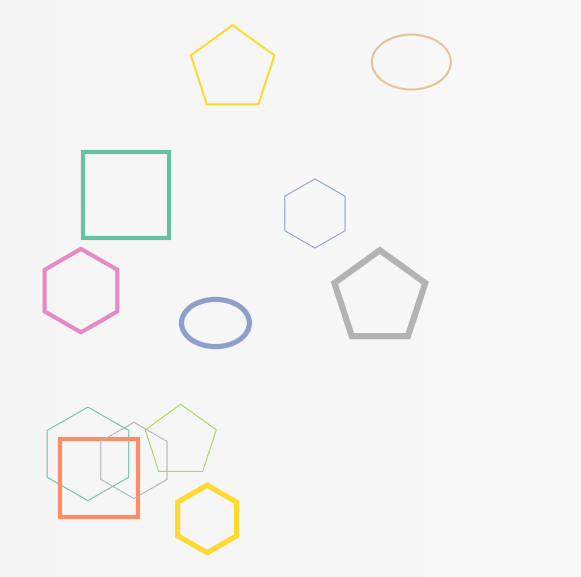[{"shape": "hexagon", "thickness": 0.5, "radius": 0.41, "center": [0.151, 0.213]}, {"shape": "square", "thickness": 2, "radius": 0.37, "center": [0.216, 0.662]}, {"shape": "square", "thickness": 2, "radius": 0.34, "center": [0.17, 0.172]}, {"shape": "hexagon", "thickness": 0.5, "radius": 0.3, "center": [0.542, 0.629]}, {"shape": "oval", "thickness": 2.5, "radius": 0.29, "center": [0.371, 0.44]}, {"shape": "hexagon", "thickness": 2, "radius": 0.36, "center": [0.139, 0.496]}, {"shape": "pentagon", "thickness": 0.5, "radius": 0.32, "center": [0.311, 0.235]}, {"shape": "pentagon", "thickness": 1, "radius": 0.38, "center": [0.4, 0.88]}, {"shape": "hexagon", "thickness": 2.5, "radius": 0.29, "center": [0.356, 0.101]}, {"shape": "oval", "thickness": 1, "radius": 0.34, "center": [0.708, 0.892]}, {"shape": "hexagon", "thickness": 0.5, "radius": 0.33, "center": [0.23, 0.202]}, {"shape": "pentagon", "thickness": 3, "radius": 0.41, "center": [0.654, 0.484]}]